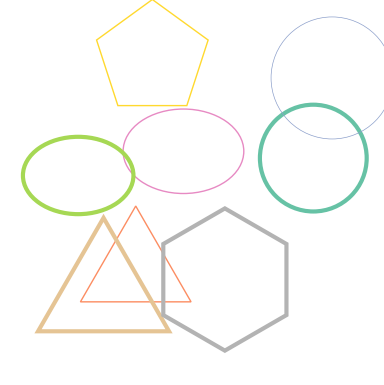[{"shape": "circle", "thickness": 3, "radius": 0.69, "center": [0.814, 0.589]}, {"shape": "triangle", "thickness": 1, "radius": 0.83, "center": [0.353, 0.299]}, {"shape": "circle", "thickness": 0.5, "radius": 0.79, "center": [0.863, 0.798]}, {"shape": "oval", "thickness": 1, "radius": 0.78, "center": [0.477, 0.607]}, {"shape": "oval", "thickness": 3, "radius": 0.72, "center": [0.203, 0.544]}, {"shape": "pentagon", "thickness": 1, "radius": 0.76, "center": [0.396, 0.849]}, {"shape": "triangle", "thickness": 3, "radius": 0.98, "center": [0.269, 0.238]}, {"shape": "hexagon", "thickness": 3, "radius": 0.92, "center": [0.584, 0.274]}]